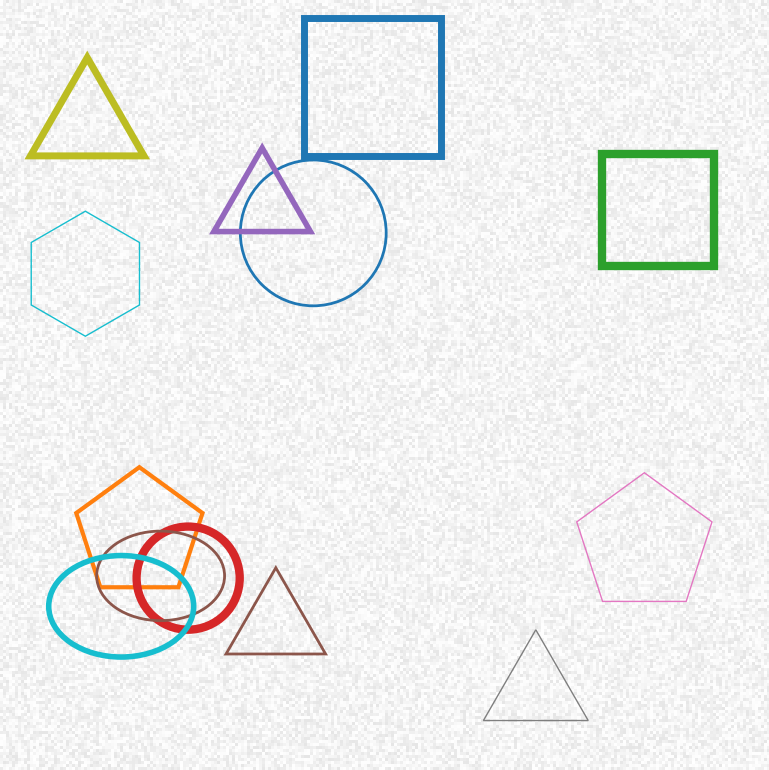[{"shape": "square", "thickness": 2.5, "radius": 0.45, "center": [0.484, 0.887]}, {"shape": "circle", "thickness": 1, "radius": 0.47, "center": [0.407, 0.698]}, {"shape": "pentagon", "thickness": 1.5, "radius": 0.43, "center": [0.181, 0.307]}, {"shape": "square", "thickness": 3, "radius": 0.36, "center": [0.855, 0.727]}, {"shape": "circle", "thickness": 3, "radius": 0.33, "center": [0.244, 0.249]}, {"shape": "triangle", "thickness": 2, "radius": 0.36, "center": [0.34, 0.735]}, {"shape": "triangle", "thickness": 1, "radius": 0.37, "center": [0.358, 0.188]}, {"shape": "oval", "thickness": 1, "radius": 0.42, "center": [0.209, 0.252]}, {"shape": "pentagon", "thickness": 0.5, "radius": 0.46, "center": [0.837, 0.294]}, {"shape": "triangle", "thickness": 0.5, "radius": 0.39, "center": [0.696, 0.104]}, {"shape": "triangle", "thickness": 2.5, "radius": 0.43, "center": [0.113, 0.84]}, {"shape": "hexagon", "thickness": 0.5, "radius": 0.41, "center": [0.111, 0.645]}, {"shape": "oval", "thickness": 2, "radius": 0.47, "center": [0.157, 0.213]}]